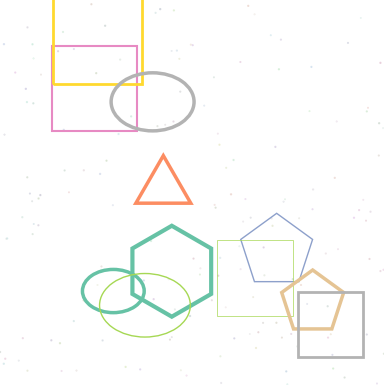[{"shape": "hexagon", "thickness": 3, "radius": 0.59, "center": [0.446, 0.296]}, {"shape": "oval", "thickness": 2.5, "radius": 0.4, "center": [0.294, 0.244]}, {"shape": "triangle", "thickness": 2.5, "radius": 0.41, "center": [0.424, 0.513]}, {"shape": "pentagon", "thickness": 1, "radius": 0.49, "center": [0.719, 0.348]}, {"shape": "square", "thickness": 1.5, "radius": 0.55, "center": [0.246, 0.771]}, {"shape": "square", "thickness": 0.5, "radius": 0.49, "center": [0.663, 0.277]}, {"shape": "oval", "thickness": 1, "radius": 0.59, "center": [0.376, 0.207]}, {"shape": "square", "thickness": 2, "radius": 0.58, "center": [0.254, 0.897]}, {"shape": "pentagon", "thickness": 2.5, "radius": 0.42, "center": [0.812, 0.214]}, {"shape": "oval", "thickness": 2.5, "radius": 0.54, "center": [0.396, 0.735]}, {"shape": "square", "thickness": 2, "radius": 0.42, "center": [0.858, 0.156]}]